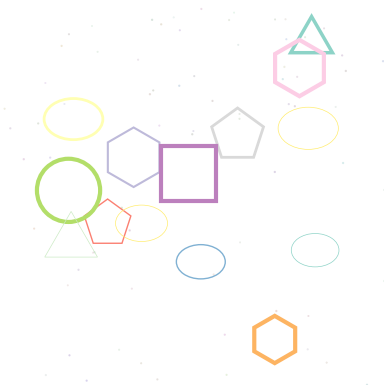[{"shape": "oval", "thickness": 0.5, "radius": 0.31, "center": [0.819, 0.35]}, {"shape": "triangle", "thickness": 2.5, "radius": 0.31, "center": [0.809, 0.894]}, {"shape": "oval", "thickness": 2, "radius": 0.38, "center": [0.191, 0.691]}, {"shape": "hexagon", "thickness": 1.5, "radius": 0.39, "center": [0.347, 0.592]}, {"shape": "pentagon", "thickness": 1, "radius": 0.32, "center": [0.279, 0.42]}, {"shape": "oval", "thickness": 1, "radius": 0.32, "center": [0.522, 0.32]}, {"shape": "hexagon", "thickness": 3, "radius": 0.31, "center": [0.714, 0.118]}, {"shape": "circle", "thickness": 3, "radius": 0.41, "center": [0.178, 0.506]}, {"shape": "hexagon", "thickness": 3, "radius": 0.37, "center": [0.778, 0.823]}, {"shape": "pentagon", "thickness": 2, "radius": 0.35, "center": [0.617, 0.649]}, {"shape": "square", "thickness": 3, "radius": 0.36, "center": [0.489, 0.549]}, {"shape": "triangle", "thickness": 0.5, "radius": 0.4, "center": [0.185, 0.372]}, {"shape": "oval", "thickness": 0.5, "radius": 0.39, "center": [0.801, 0.667]}, {"shape": "oval", "thickness": 0.5, "radius": 0.34, "center": [0.368, 0.42]}]